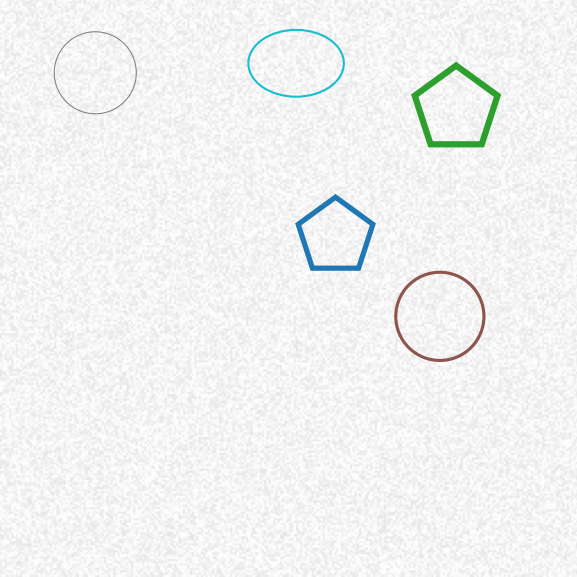[{"shape": "pentagon", "thickness": 2.5, "radius": 0.34, "center": [0.581, 0.59]}, {"shape": "pentagon", "thickness": 3, "radius": 0.38, "center": [0.79, 0.81]}, {"shape": "circle", "thickness": 1.5, "radius": 0.38, "center": [0.762, 0.451]}, {"shape": "circle", "thickness": 0.5, "radius": 0.36, "center": [0.165, 0.873]}, {"shape": "oval", "thickness": 1, "radius": 0.41, "center": [0.513, 0.89]}]